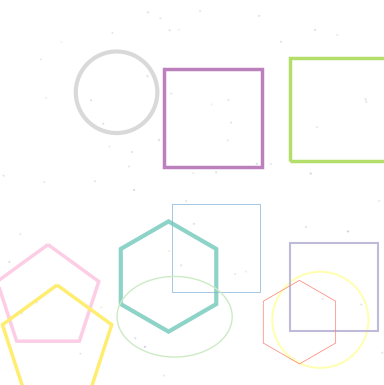[{"shape": "hexagon", "thickness": 3, "radius": 0.72, "center": [0.438, 0.282]}, {"shape": "circle", "thickness": 1.5, "radius": 0.62, "center": [0.832, 0.169]}, {"shape": "square", "thickness": 1.5, "radius": 0.57, "center": [0.867, 0.254]}, {"shape": "hexagon", "thickness": 0.5, "radius": 0.54, "center": [0.778, 0.163]}, {"shape": "square", "thickness": 0.5, "radius": 0.57, "center": [0.56, 0.355]}, {"shape": "square", "thickness": 2.5, "radius": 0.67, "center": [0.888, 0.717]}, {"shape": "pentagon", "thickness": 2.5, "radius": 0.69, "center": [0.125, 0.226]}, {"shape": "circle", "thickness": 3, "radius": 0.53, "center": [0.303, 0.76]}, {"shape": "square", "thickness": 2.5, "radius": 0.64, "center": [0.552, 0.693]}, {"shape": "oval", "thickness": 1, "radius": 0.75, "center": [0.454, 0.177]}, {"shape": "pentagon", "thickness": 2.5, "radius": 0.75, "center": [0.148, 0.11]}]